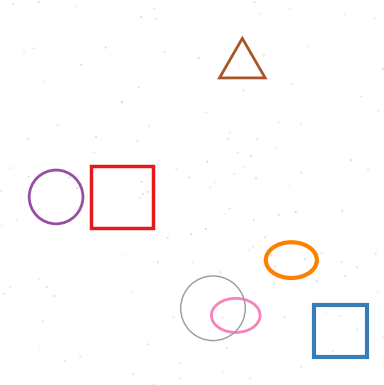[{"shape": "square", "thickness": 2.5, "radius": 0.4, "center": [0.318, 0.489]}, {"shape": "square", "thickness": 3, "radius": 0.34, "center": [0.884, 0.141]}, {"shape": "circle", "thickness": 2, "radius": 0.35, "center": [0.146, 0.488]}, {"shape": "oval", "thickness": 3, "radius": 0.33, "center": [0.757, 0.324]}, {"shape": "triangle", "thickness": 2, "radius": 0.34, "center": [0.629, 0.832]}, {"shape": "oval", "thickness": 2, "radius": 0.32, "center": [0.612, 0.181]}, {"shape": "circle", "thickness": 1, "radius": 0.42, "center": [0.553, 0.199]}]